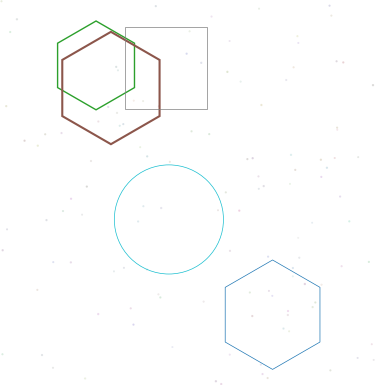[{"shape": "hexagon", "thickness": 0.5, "radius": 0.71, "center": [0.708, 0.183]}, {"shape": "hexagon", "thickness": 1, "radius": 0.58, "center": [0.249, 0.83]}, {"shape": "hexagon", "thickness": 1.5, "radius": 0.73, "center": [0.288, 0.771]}, {"shape": "square", "thickness": 0.5, "radius": 0.53, "center": [0.43, 0.824]}, {"shape": "circle", "thickness": 0.5, "radius": 0.71, "center": [0.439, 0.43]}]